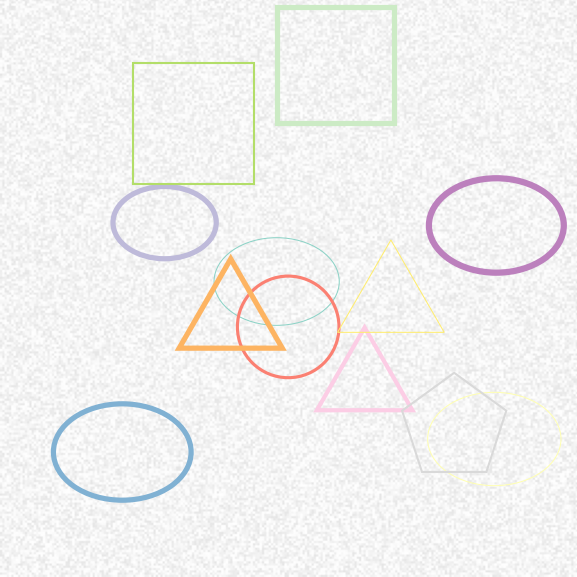[{"shape": "oval", "thickness": 0.5, "radius": 0.54, "center": [0.479, 0.512]}, {"shape": "oval", "thickness": 0.5, "radius": 0.58, "center": [0.856, 0.239]}, {"shape": "oval", "thickness": 2.5, "radius": 0.45, "center": [0.285, 0.614]}, {"shape": "circle", "thickness": 1.5, "radius": 0.44, "center": [0.499, 0.433]}, {"shape": "oval", "thickness": 2.5, "radius": 0.6, "center": [0.212, 0.216]}, {"shape": "triangle", "thickness": 2.5, "radius": 0.52, "center": [0.4, 0.448]}, {"shape": "square", "thickness": 1, "radius": 0.53, "center": [0.335, 0.785]}, {"shape": "triangle", "thickness": 2, "radius": 0.48, "center": [0.631, 0.337]}, {"shape": "pentagon", "thickness": 1, "radius": 0.47, "center": [0.786, 0.259]}, {"shape": "oval", "thickness": 3, "radius": 0.58, "center": [0.859, 0.609]}, {"shape": "square", "thickness": 2.5, "radius": 0.5, "center": [0.581, 0.887]}, {"shape": "triangle", "thickness": 0.5, "radius": 0.53, "center": [0.677, 0.477]}]